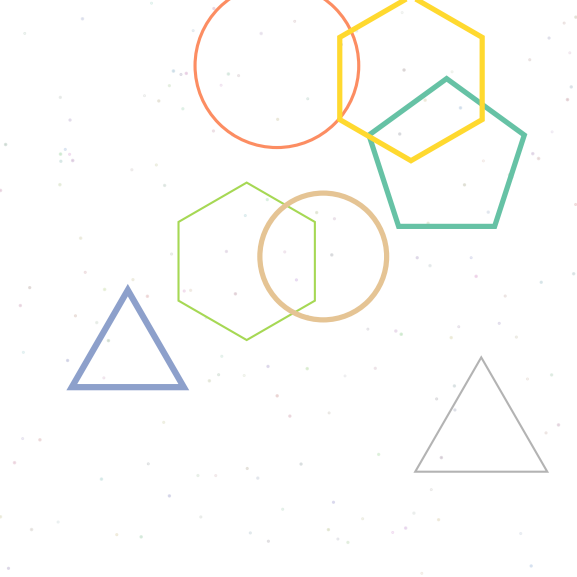[{"shape": "pentagon", "thickness": 2.5, "radius": 0.71, "center": [0.773, 0.722]}, {"shape": "circle", "thickness": 1.5, "radius": 0.71, "center": [0.479, 0.885]}, {"shape": "triangle", "thickness": 3, "radius": 0.56, "center": [0.221, 0.385]}, {"shape": "hexagon", "thickness": 1, "radius": 0.68, "center": [0.427, 0.547]}, {"shape": "hexagon", "thickness": 2.5, "radius": 0.71, "center": [0.712, 0.863]}, {"shape": "circle", "thickness": 2.5, "radius": 0.55, "center": [0.56, 0.555]}, {"shape": "triangle", "thickness": 1, "radius": 0.66, "center": [0.833, 0.248]}]